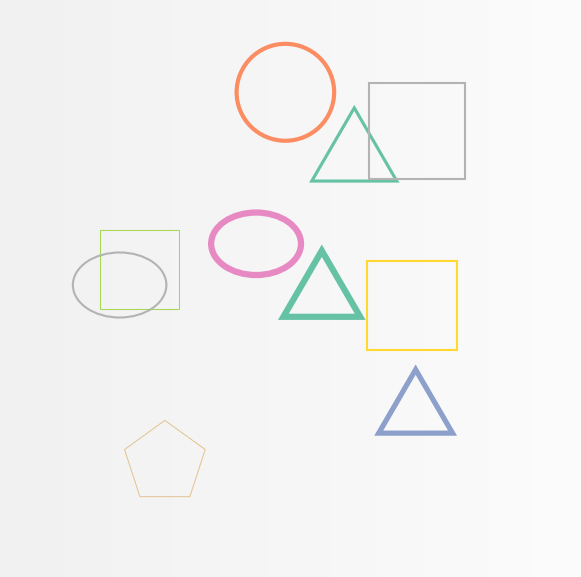[{"shape": "triangle", "thickness": 3, "radius": 0.38, "center": [0.554, 0.489]}, {"shape": "triangle", "thickness": 1.5, "radius": 0.42, "center": [0.61, 0.728]}, {"shape": "circle", "thickness": 2, "radius": 0.42, "center": [0.491, 0.839]}, {"shape": "triangle", "thickness": 2.5, "radius": 0.37, "center": [0.715, 0.286]}, {"shape": "oval", "thickness": 3, "radius": 0.39, "center": [0.441, 0.577]}, {"shape": "square", "thickness": 0.5, "radius": 0.34, "center": [0.24, 0.532]}, {"shape": "square", "thickness": 1, "radius": 0.39, "center": [0.708, 0.47]}, {"shape": "pentagon", "thickness": 0.5, "radius": 0.37, "center": [0.284, 0.198]}, {"shape": "oval", "thickness": 1, "radius": 0.4, "center": [0.206, 0.506]}, {"shape": "square", "thickness": 1, "radius": 0.41, "center": [0.717, 0.772]}]